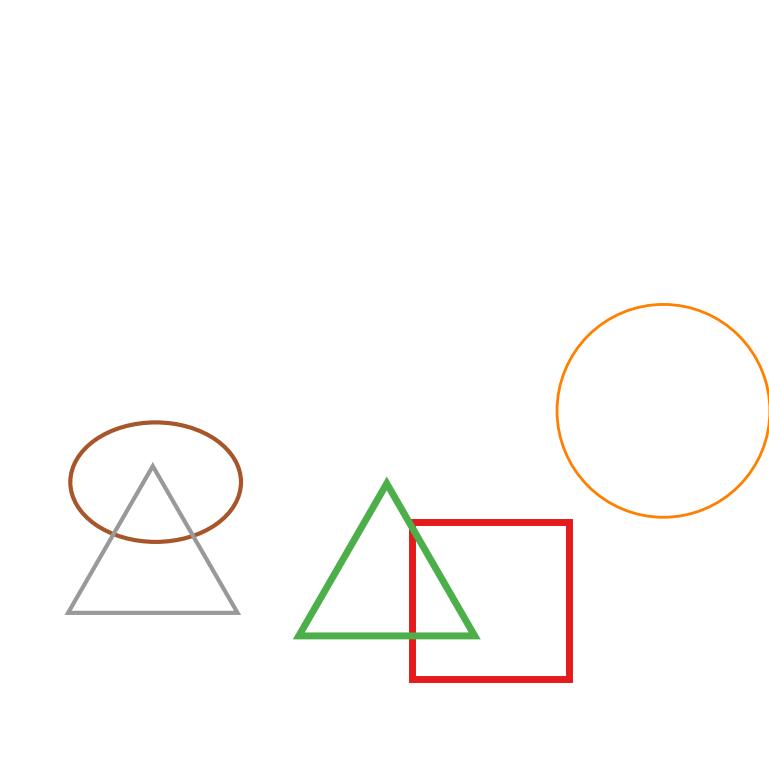[{"shape": "square", "thickness": 2.5, "radius": 0.51, "center": [0.637, 0.22]}, {"shape": "triangle", "thickness": 2.5, "radius": 0.66, "center": [0.502, 0.24]}, {"shape": "circle", "thickness": 1, "radius": 0.69, "center": [0.862, 0.466]}, {"shape": "oval", "thickness": 1.5, "radius": 0.55, "center": [0.202, 0.374]}, {"shape": "triangle", "thickness": 1.5, "radius": 0.64, "center": [0.198, 0.268]}]